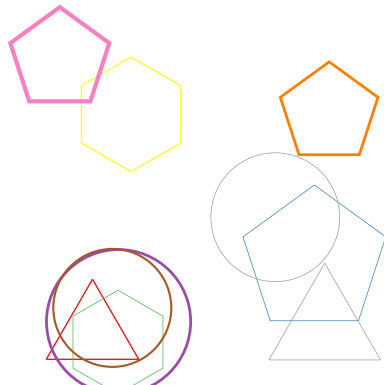[{"shape": "triangle", "thickness": 1, "radius": 0.69, "center": [0.24, 0.136]}, {"shape": "pentagon", "thickness": 0.5, "radius": 0.97, "center": [0.817, 0.325]}, {"shape": "hexagon", "thickness": 0.5, "radius": 0.67, "center": [0.306, 0.111]}, {"shape": "circle", "thickness": 2, "radius": 0.94, "center": [0.308, 0.165]}, {"shape": "pentagon", "thickness": 2, "radius": 0.67, "center": [0.855, 0.706]}, {"shape": "hexagon", "thickness": 1, "radius": 0.74, "center": [0.341, 0.703]}, {"shape": "circle", "thickness": 1.5, "radius": 0.77, "center": [0.292, 0.2]}, {"shape": "pentagon", "thickness": 3, "radius": 0.68, "center": [0.155, 0.846]}, {"shape": "triangle", "thickness": 0.5, "radius": 0.84, "center": [0.843, 0.149]}, {"shape": "circle", "thickness": 0.5, "radius": 0.84, "center": [0.715, 0.436]}]